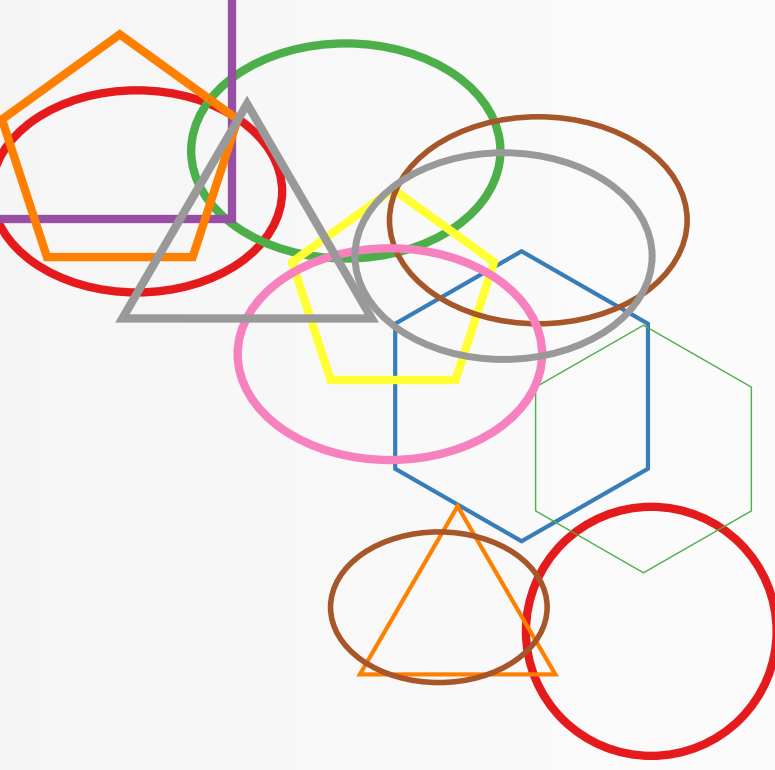[{"shape": "circle", "thickness": 3, "radius": 0.81, "center": [0.84, 0.18]}, {"shape": "oval", "thickness": 3, "radius": 0.94, "center": [0.177, 0.751]}, {"shape": "hexagon", "thickness": 1.5, "radius": 0.94, "center": [0.673, 0.485]}, {"shape": "hexagon", "thickness": 0.5, "radius": 0.8, "center": [0.83, 0.417]}, {"shape": "oval", "thickness": 3, "radius": 1.0, "center": [0.446, 0.804]}, {"shape": "square", "thickness": 3, "radius": 0.91, "center": [0.116, 0.898]}, {"shape": "pentagon", "thickness": 3, "radius": 0.8, "center": [0.155, 0.795]}, {"shape": "triangle", "thickness": 1.5, "radius": 0.73, "center": [0.59, 0.197]}, {"shape": "pentagon", "thickness": 3, "radius": 0.69, "center": [0.507, 0.617]}, {"shape": "oval", "thickness": 2, "radius": 0.7, "center": [0.566, 0.211]}, {"shape": "oval", "thickness": 2, "radius": 0.96, "center": [0.695, 0.714]}, {"shape": "oval", "thickness": 3, "radius": 0.98, "center": [0.503, 0.54]}, {"shape": "oval", "thickness": 2.5, "radius": 0.96, "center": [0.65, 0.667]}, {"shape": "triangle", "thickness": 3, "radius": 0.93, "center": [0.319, 0.679]}]